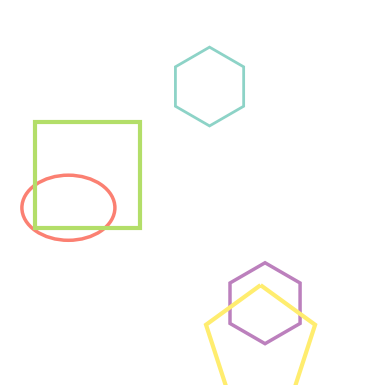[{"shape": "hexagon", "thickness": 2, "radius": 0.51, "center": [0.544, 0.775]}, {"shape": "oval", "thickness": 2.5, "radius": 0.6, "center": [0.178, 0.46]}, {"shape": "square", "thickness": 3, "radius": 0.69, "center": [0.228, 0.545]}, {"shape": "hexagon", "thickness": 2.5, "radius": 0.53, "center": [0.688, 0.212]}, {"shape": "pentagon", "thickness": 3, "radius": 0.74, "center": [0.677, 0.11]}]